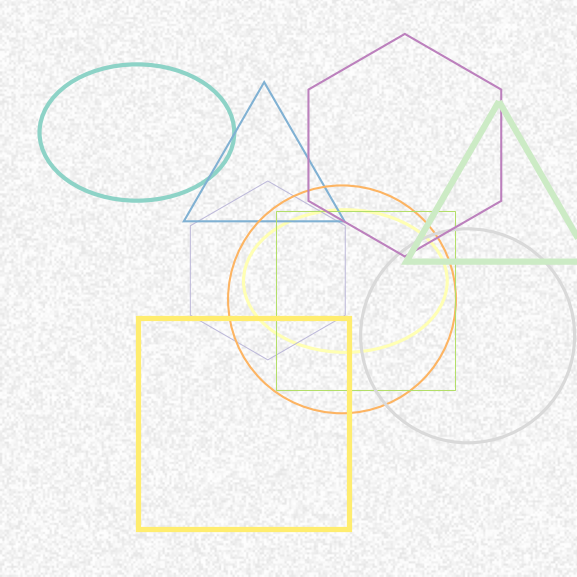[{"shape": "oval", "thickness": 2, "radius": 0.84, "center": [0.237, 0.77]}, {"shape": "oval", "thickness": 1.5, "radius": 0.88, "center": [0.598, 0.513]}, {"shape": "hexagon", "thickness": 0.5, "radius": 0.77, "center": [0.464, 0.531]}, {"shape": "triangle", "thickness": 1, "radius": 0.8, "center": [0.457, 0.696]}, {"shape": "circle", "thickness": 1, "radius": 0.99, "center": [0.592, 0.481]}, {"shape": "square", "thickness": 0.5, "radius": 0.77, "center": [0.633, 0.479]}, {"shape": "circle", "thickness": 1.5, "radius": 0.93, "center": [0.81, 0.418]}, {"shape": "hexagon", "thickness": 1, "radius": 0.96, "center": [0.701, 0.748]}, {"shape": "triangle", "thickness": 3, "radius": 0.93, "center": [0.864, 0.639]}, {"shape": "square", "thickness": 2.5, "radius": 0.91, "center": [0.422, 0.265]}]